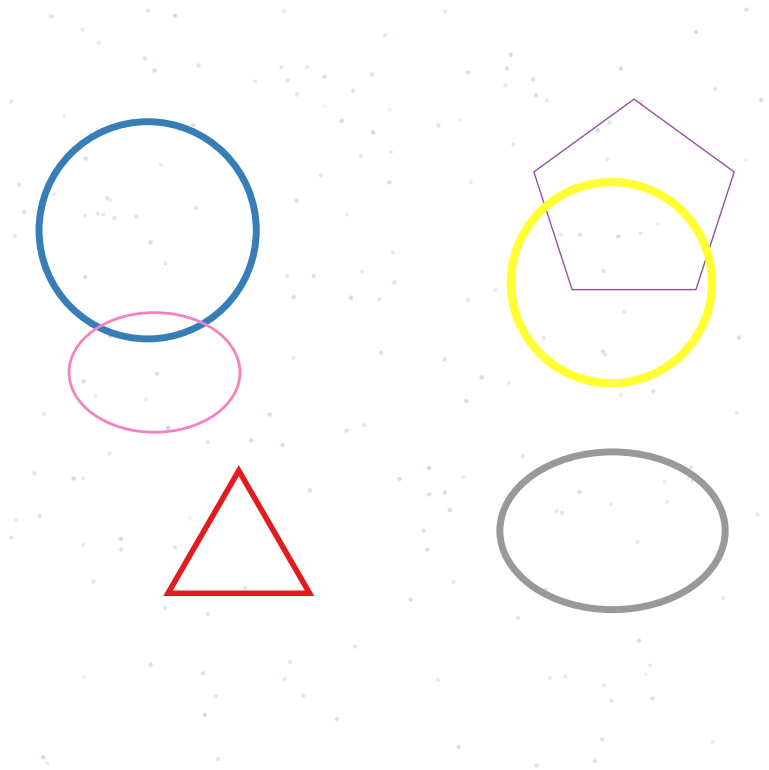[{"shape": "triangle", "thickness": 2, "radius": 0.53, "center": [0.31, 0.283]}, {"shape": "circle", "thickness": 2.5, "radius": 0.71, "center": [0.192, 0.701]}, {"shape": "pentagon", "thickness": 0.5, "radius": 0.68, "center": [0.823, 0.734]}, {"shape": "circle", "thickness": 3, "radius": 0.65, "center": [0.794, 0.633]}, {"shape": "oval", "thickness": 1, "radius": 0.55, "center": [0.201, 0.516]}, {"shape": "oval", "thickness": 2.5, "radius": 0.73, "center": [0.796, 0.311]}]